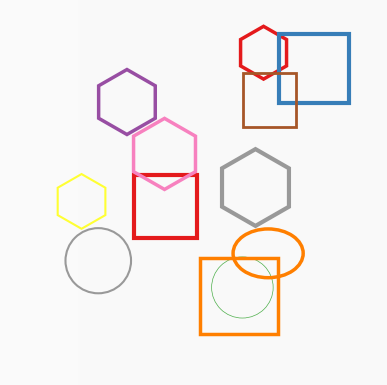[{"shape": "hexagon", "thickness": 2.5, "radius": 0.34, "center": [0.68, 0.863]}, {"shape": "square", "thickness": 3, "radius": 0.41, "center": [0.426, 0.463]}, {"shape": "square", "thickness": 3, "radius": 0.45, "center": [0.811, 0.821]}, {"shape": "circle", "thickness": 0.5, "radius": 0.4, "center": [0.626, 0.253]}, {"shape": "hexagon", "thickness": 2.5, "radius": 0.42, "center": [0.328, 0.735]}, {"shape": "square", "thickness": 2.5, "radius": 0.5, "center": [0.617, 0.231]}, {"shape": "oval", "thickness": 2.5, "radius": 0.45, "center": [0.692, 0.342]}, {"shape": "hexagon", "thickness": 1.5, "radius": 0.36, "center": [0.21, 0.477]}, {"shape": "square", "thickness": 2, "radius": 0.35, "center": [0.696, 0.74]}, {"shape": "hexagon", "thickness": 2.5, "radius": 0.46, "center": [0.425, 0.6]}, {"shape": "hexagon", "thickness": 3, "radius": 0.5, "center": [0.659, 0.513]}, {"shape": "circle", "thickness": 1.5, "radius": 0.42, "center": [0.254, 0.323]}]